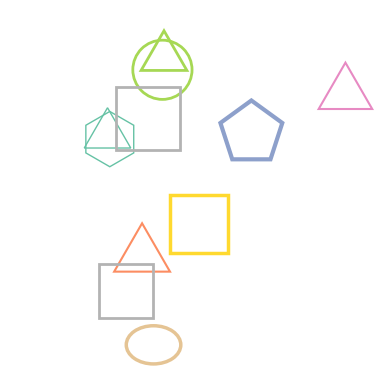[{"shape": "hexagon", "thickness": 1, "radius": 0.36, "center": [0.285, 0.639]}, {"shape": "triangle", "thickness": 1, "radius": 0.35, "center": [0.279, 0.65]}, {"shape": "triangle", "thickness": 1.5, "radius": 0.42, "center": [0.369, 0.336]}, {"shape": "pentagon", "thickness": 3, "radius": 0.42, "center": [0.653, 0.655]}, {"shape": "triangle", "thickness": 1.5, "radius": 0.4, "center": [0.897, 0.757]}, {"shape": "triangle", "thickness": 2, "radius": 0.34, "center": [0.426, 0.851]}, {"shape": "circle", "thickness": 2, "radius": 0.38, "center": [0.422, 0.819]}, {"shape": "square", "thickness": 2.5, "radius": 0.38, "center": [0.517, 0.419]}, {"shape": "oval", "thickness": 2.5, "radius": 0.35, "center": [0.399, 0.104]}, {"shape": "square", "thickness": 2, "radius": 0.35, "center": [0.328, 0.244]}, {"shape": "square", "thickness": 2, "radius": 0.41, "center": [0.384, 0.692]}]